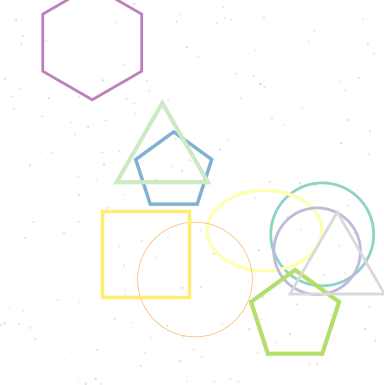[{"shape": "circle", "thickness": 2, "radius": 0.67, "center": [0.837, 0.391]}, {"shape": "oval", "thickness": 2.5, "radius": 0.75, "center": [0.687, 0.401]}, {"shape": "circle", "thickness": 2, "radius": 0.56, "center": [0.824, 0.347]}, {"shape": "pentagon", "thickness": 2.5, "radius": 0.52, "center": [0.451, 0.554]}, {"shape": "circle", "thickness": 0.5, "radius": 0.74, "center": [0.507, 0.274]}, {"shape": "pentagon", "thickness": 3, "radius": 0.6, "center": [0.766, 0.179]}, {"shape": "triangle", "thickness": 2, "radius": 0.71, "center": [0.876, 0.307]}, {"shape": "hexagon", "thickness": 2, "radius": 0.74, "center": [0.24, 0.889]}, {"shape": "triangle", "thickness": 3, "radius": 0.69, "center": [0.421, 0.595]}, {"shape": "square", "thickness": 2.5, "radius": 0.56, "center": [0.377, 0.34]}]